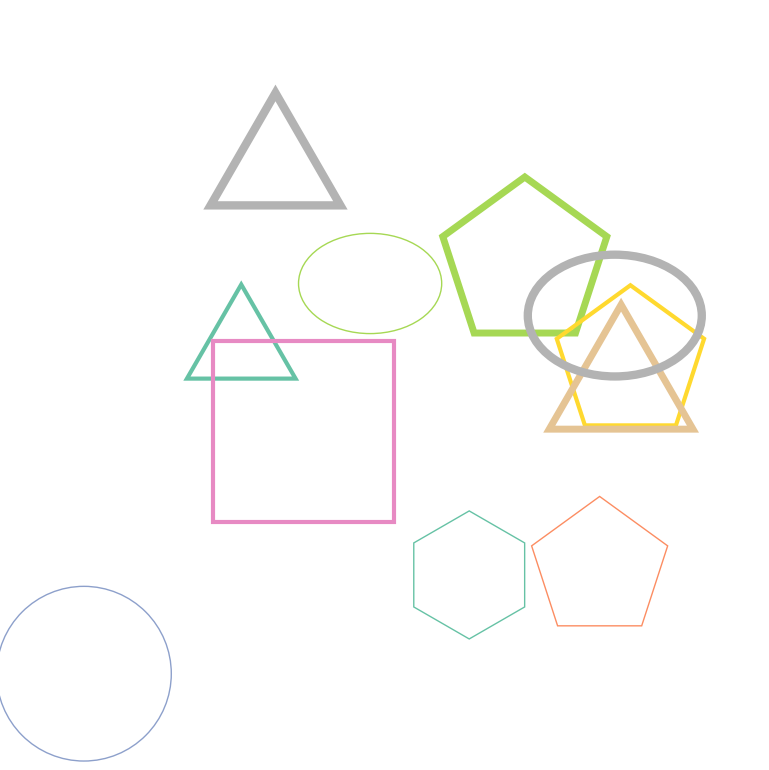[{"shape": "hexagon", "thickness": 0.5, "radius": 0.42, "center": [0.609, 0.253]}, {"shape": "triangle", "thickness": 1.5, "radius": 0.41, "center": [0.313, 0.549]}, {"shape": "pentagon", "thickness": 0.5, "radius": 0.46, "center": [0.779, 0.262]}, {"shape": "circle", "thickness": 0.5, "radius": 0.57, "center": [0.109, 0.125]}, {"shape": "square", "thickness": 1.5, "radius": 0.59, "center": [0.394, 0.44]}, {"shape": "pentagon", "thickness": 2.5, "radius": 0.56, "center": [0.682, 0.658]}, {"shape": "oval", "thickness": 0.5, "radius": 0.46, "center": [0.481, 0.632]}, {"shape": "pentagon", "thickness": 1.5, "radius": 0.5, "center": [0.819, 0.529]}, {"shape": "triangle", "thickness": 2.5, "radius": 0.54, "center": [0.807, 0.497]}, {"shape": "oval", "thickness": 3, "radius": 0.56, "center": [0.798, 0.59]}, {"shape": "triangle", "thickness": 3, "radius": 0.49, "center": [0.358, 0.782]}]